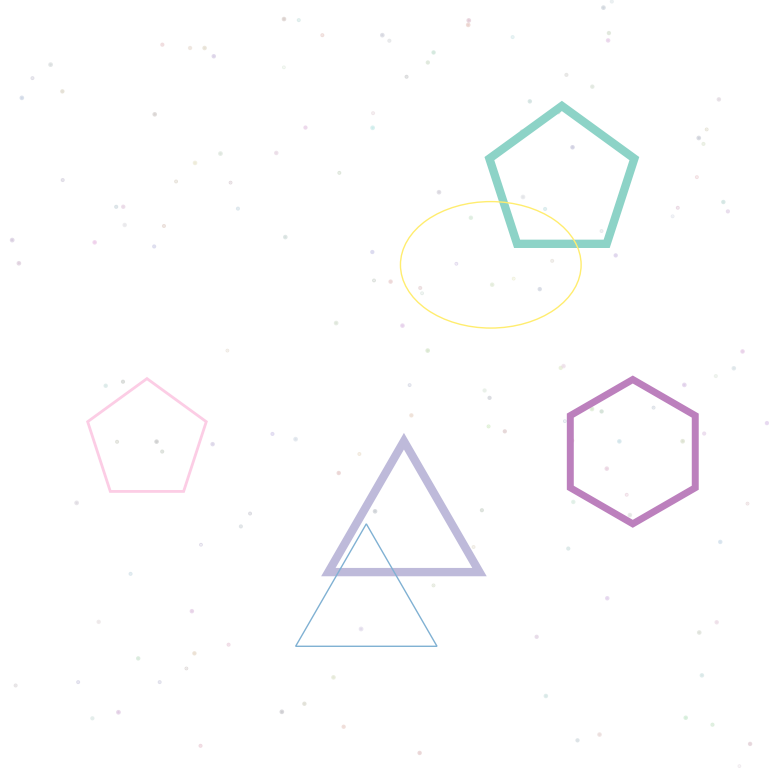[{"shape": "pentagon", "thickness": 3, "radius": 0.49, "center": [0.73, 0.763]}, {"shape": "triangle", "thickness": 3, "radius": 0.57, "center": [0.525, 0.314]}, {"shape": "triangle", "thickness": 0.5, "radius": 0.53, "center": [0.476, 0.214]}, {"shape": "pentagon", "thickness": 1, "radius": 0.4, "center": [0.191, 0.427]}, {"shape": "hexagon", "thickness": 2.5, "radius": 0.47, "center": [0.822, 0.413]}, {"shape": "oval", "thickness": 0.5, "radius": 0.59, "center": [0.637, 0.656]}]